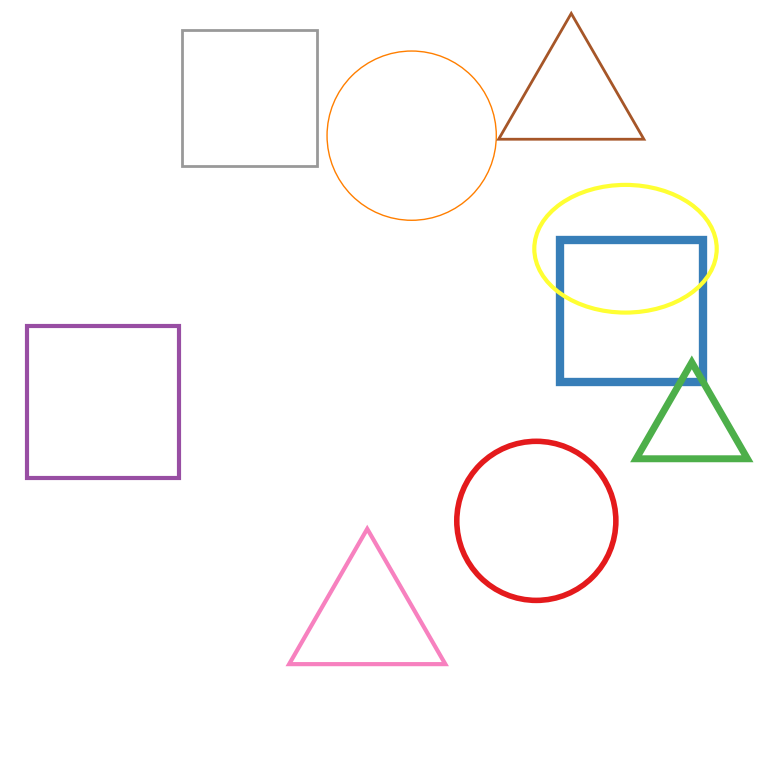[{"shape": "circle", "thickness": 2, "radius": 0.52, "center": [0.697, 0.324]}, {"shape": "square", "thickness": 3, "radius": 0.46, "center": [0.82, 0.596]}, {"shape": "triangle", "thickness": 2.5, "radius": 0.42, "center": [0.898, 0.446]}, {"shape": "square", "thickness": 1.5, "radius": 0.49, "center": [0.133, 0.478]}, {"shape": "circle", "thickness": 0.5, "radius": 0.55, "center": [0.535, 0.824]}, {"shape": "oval", "thickness": 1.5, "radius": 0.59, "center": [0.812, 0.677]}, {"shape": "triangle", "thickness": 1, "radius": 0.54, "center": [0.742, 0.874]}, {"shape": "triangle", "thickness": 1.5, "radius": 0.59, "center": [0.477, 0.196]}, {"shape": "square", "thickness": 1, "radius": 0.44, "center": [0.324, 0.873]}]